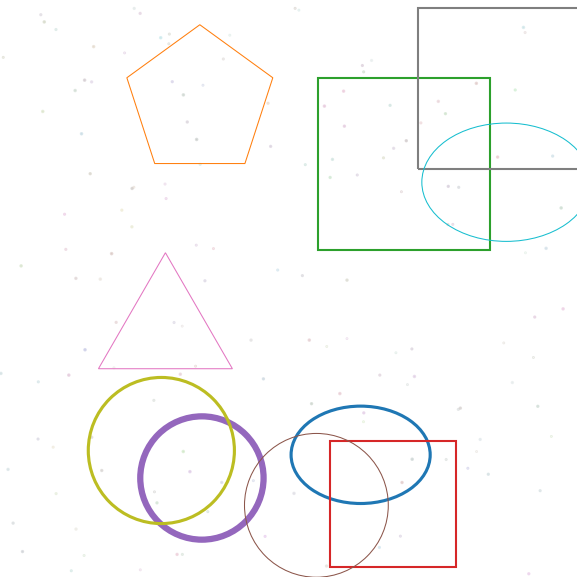[{"shape": "oval", "thickness": 1.5, "radius": 0.6, "center": [0.624, 0.212]}, {"shape": "pentagon", "thickness": 0.5, "radius": 0.66, "center": [0.346, 0.823]}, {"shape": "square", "thickness": 1, "radius": 0.74, "center": [0.699, 0.715]}, {"shape": "square", "thickness": 1, "radius": 0.54, "center": [0.681, 0.126]}, {"shape": "circle", "thickness": 3, "radius": 0.53, "center": [0.35, 0.171]}, {"shape": "circle", "thickness": 0.5, "radius": 0.62, "center": [0.548, 0.124]}, {"shape": "triangle", "thickness": 0.5, "radius": 0.67, "center": [0.286, 0.428]}, {"shape": "square", "thickness": 1, "radius": 0.7, "center": [0.864, 0.846]}, {"shape": "circle", "thickness": 1.5, "radius": 0.63, "center": [0.279, 0.219]}, {"shape": "oval", "thickness": 0.5, "radius": 0.73, "center": [0.877, 0.684]}]